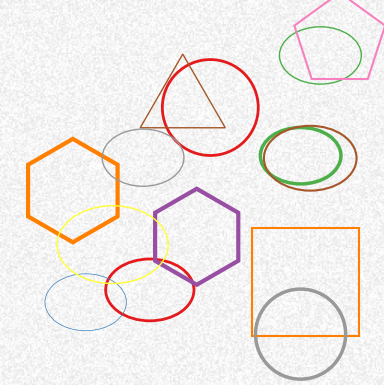[{"shape": "oval", "thickness": 2, "radius": 0.57, "center": [0.389, 0.247]}, {"shape": "circle", "thickness": 2, "radius": 0.62, "center": [0.546, 0.721]}, {"shape": "oval", "thickness": 0.5, "radius": 0.53, "center": [0.222, 0.215]}, {"shape": "oval", "thickness": 1, "radius": 0.53, "center": [0.832, 0.856]}, {"shape": "oval", "thickness": 2.5, "radius": 0.52, "center": [0.781, 0.596]}, {"shape": "hexagon", "thickness": 3, "radius": 0.62, "center": [0.511, 0.385]}, {"shape": "square", "thickness": 1.5, "radius": 0.7, "center": [0.794, 0.268]}, {"shape": "hexagon", "thickness": 3, "radius": 0.67, "center": [0.189, 0.505]}, {"shape": "oval", "thickness": 1, "radius": 0.72, "center": [0.292, 0.365]}, {"shape": "oval", "thickness": 1.5, "radius": 0.6, "center": [0.806, 0.589]}, {"shape": "triangle", "thickness": 1, "radius": 0.64, "center": [0.475, 0.732]}, {"shape": "pentagon", "thickness": 1.5, "radius": 0.62, "center": [0.882, 0.895]}, {"shape": "oval", "thickness": 1, "radius": 0.53, "center": [0.372, 0.59]}, {"shape": "circle", "thickness": 2.5, "radius": 0.58, "center": [0.781, 0.132]}]